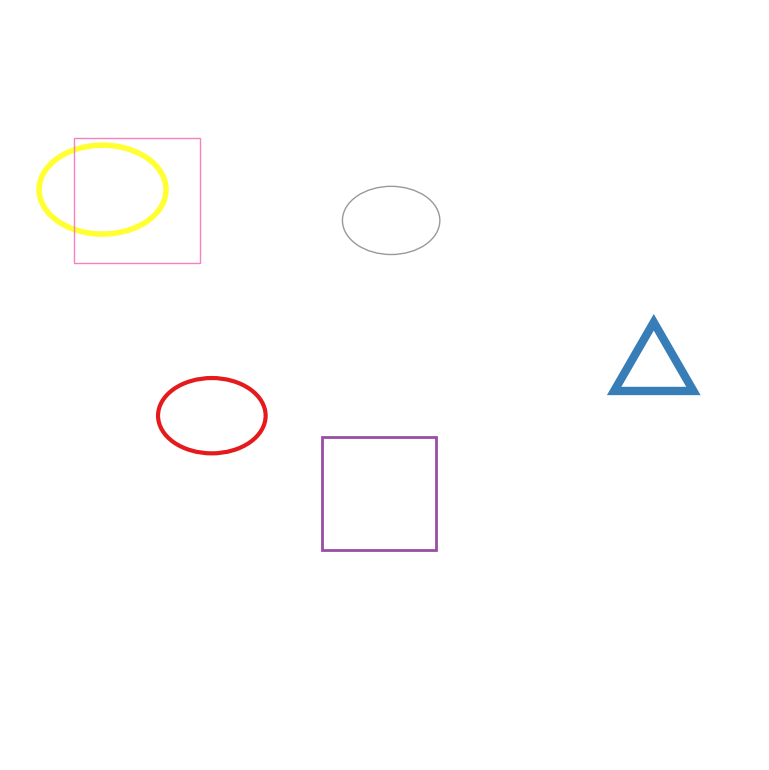[{"shape": "oval", "thickness": 1.5, "radius": 0.35, "center": [0.275, 0.46]}, {"shape": "triangle", "thickness": 3, "radius": 0.3, "center": [0.849, 0.522]}, {"shape": "square", "thickness": 1, "radius": 0.37, "center": [0.492, 0.359]}, {"shape": "oval", "thickness": 2, "radius": 0.41, "center": [0.133, 0.754]}, {"shape": "square", "thickness": 0.5, "radius": 0.41, "center": [0.178, 0.739]}, {"shape": "oval", "thickness": 0.5, "radius": 0.32, "center": [0.508, 0.714]}]